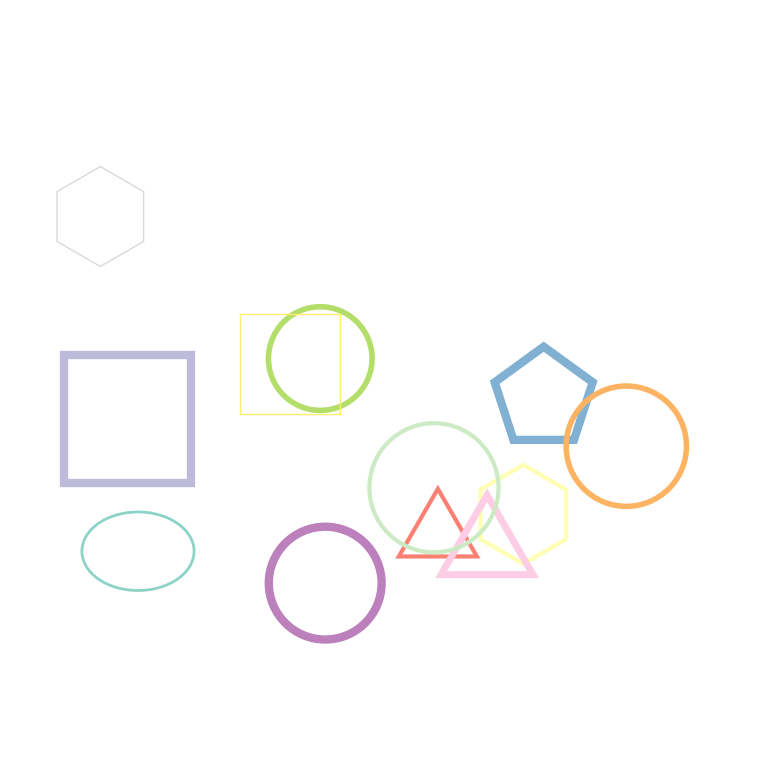[{"shape": "oval", "thickness": 1, "radius": 0.36, "center": [0.179, 0.284]}, {"shape": "hexagon", "thickness": 1.5, "radius": 0.32, "center": [0.68, 0.332]}, {"shape": "square", "thickness": 3, "radius": 0.41, "center": [0.165, 0.456]}, {"shape": "triangle", "thickness": 1.5, "radius": 0.29, "center": [0.569, 0.307]}, {"shape": "pentagon", "thickness": 3, "radius": 0.33, "center": [0.706, 0.483]}, {"shape": "circle", "thickness": 2, "radius": 0.39, "center": [0.813, 0.421]}, {"shape": "circle", "thickness": 2, "radius": 0.34, "center": [0.416, 0.534]}, {"shape": "triangle", "thickness": 2.5, "radius": 0.34, "center": [0.633, 0.288]}, {"shape": "hexagon", "thickness": 0.5, "radius": 0.32, "center": [0.13, 0.719]}, {"shape": "circle", "thickness": 3, "radius": 0.37, "center": [0.422, 0.243]}, {"shape": "circle", "thickness": 1.5, "radius": 0.42, "center": [0.564, 0.367]}, {"shape": "square", "thickness": 0.5, "radius": 0.32, "center": [0.377, 0.528]}]